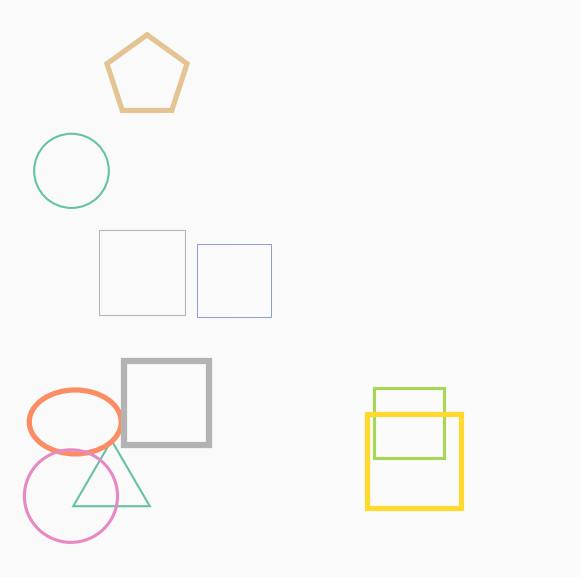[{"shape": "circle", "thickness": 1, "radius": 0.32, "center": [0.123, 0.703]}, {"shape": "triangle", "thickness": 1, "radius": 0.38, "center": [0.192, 0.161]}, {"shape": "oval", "thickness": 2.5, "radius": 0.4, "center": [0.129, 0.269]}, {"shape": "square", "thickness": 0.5, "radius": 0.32, "center": [0.403, 0.513]}, {"shape": "circle", "thickness": 1.5, "radius": 0.4, "center": [0.122, 0.14]}, {"shape": "square", "thickness": 1.5, "radius": 0.3, "center": [0.704, 0.266]}, {"shape": "square", "thickness": 2.5, "radius": 0.4, "center": [0.713, 0.201]}, {"shape": "pentagon", "thickness": 2.5, "radius": 0.36, "center": [0.253, 0.866]}, {"shape": "square", "thickness": 3, "radius": 0.36, "center": [0.286, 0.301]}, {"shape": "square", "thickness": 0.5, "radius": 0.37, "center": [0.244, 0.527]}]